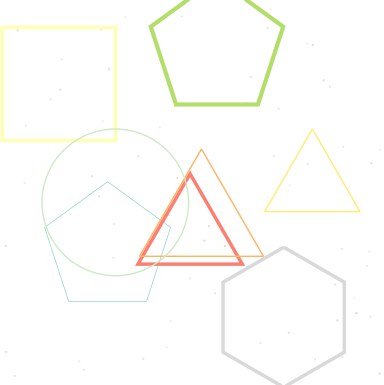[{"shape": "pentagon", "thickness": 0.5, "radius": 0.86, "center": [0.28, 0.356]}, {"shape": "square", "thickness": 2.5, "radius": 0.73, "center": [0.153, 0.784]}, {"shape": "triangle", "thickness": 2.5, "radius": 0.78, "center": [0.494, 0.392]}, {"shape": "triangle", "thickness": 1, "radius": 0.93, "center": [0.523, 0.427]}, {"shape": "pentagon", "thickness": 3, "radius": 0.9, "center": [0.564, 0.875]}, {"shape": "hexagon", "thickness": 2.5, "radius": 0.91, "center": [0.737, 0.176]}, {"shape": "circle", "thickness": 1, "radius": 0.95, "center": [0.299, 0.474]}, {"shape": "triangle", "thickness": 1, "radius": 0.72, "center": [0.811, 0.522]}]